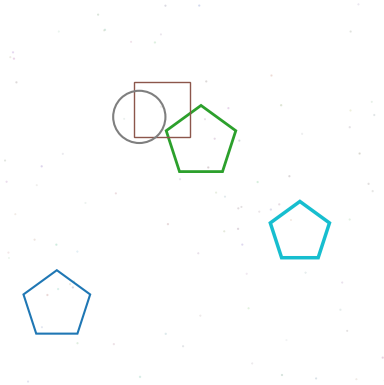[{"shape": "pentagon", "thickness": 1.5, "radius": 0.46, "center": [0.148, 0.207]}, {"shape": "pentagon", "thickness": 2, "radius": 0.47, "center": [0.522, 0.631]}, {"shape": "square", "thickness": 1, "radius": 0.36, "center": [0.421, 0.715]}, {"shape": "circle", "thickness": 1.5, "radius": 0.34, "center": [0.362, 0.696]}, {"shape": "pentagon", "thickness": 2.5, "radius": 0.4, "center": [0.779, 0.396]}]